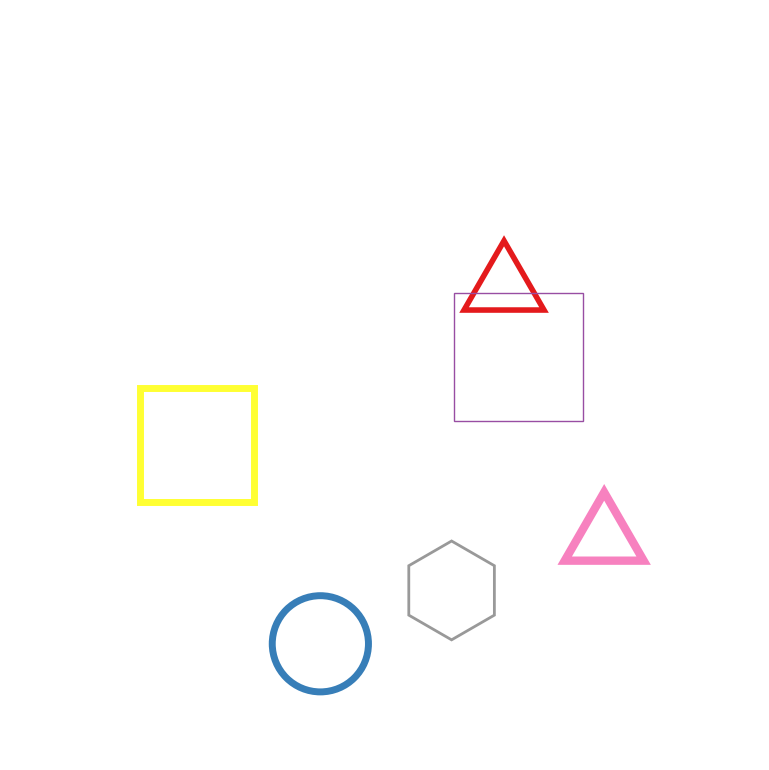[{"shape": "triangle", "thickness": 2, "radius": 0.3, "center": [0.655, 0.627]}, {"shape": "circle", "thickness": 2.5, "radius": 0.31, "center": [0.416, 0.164]}, {"shape": "square", "thickness": 0.5, "radius": 0.42, "center": [0.673, 0.536]}, {"shape": "square", "thickness": 2.5, "radius": 0.37, "center": [0.256, 0.421]}, {"shape": "triangle", "thickness": 3, "radius": 0.3, "center": [0.785, 0.301]}, {"shape": "hexagon", "thickness": 1, "radius": 0.32, "center": [0.586, 0.233]}]